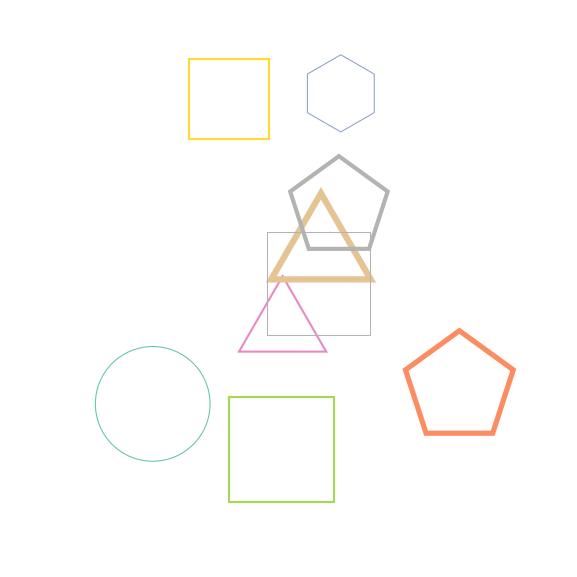[{"shape": "circle", "thickness": 0.5, "radius": 0.5, "center": [0.264, 0.3]}, {"shape": "pentagon", "thickness": 2.5, "radius": 0.49, "center": [0.795, 0.328]}, {"shape": "hexagon", "thickness": 0.5, "radius": 0.33, "center": [0.59, 0.837]}, {"shape": "triangle", "thickness": 1, "radius": 0.44, "center": [0.489, 0.434]}, {"shape": "square", "thickness": 1, "radius": 0.46, "center": [0.488, 0.221]}, {"shape": "square", "thickness": 1, "radius": 0.35, "center": [0.397, 0.828]}, {"shape": "triangle", "thickness": 3, "radius": 0.5, "center": [0.556, 0.565]}, {"shape": "square", "thickness": 0.5, "radius": 0.45, "center": [0.552, 0.508]}, {"shape": "pentagon", "thickness": 2, "radius": 0.44, "center": [0.587, 0.64]}]